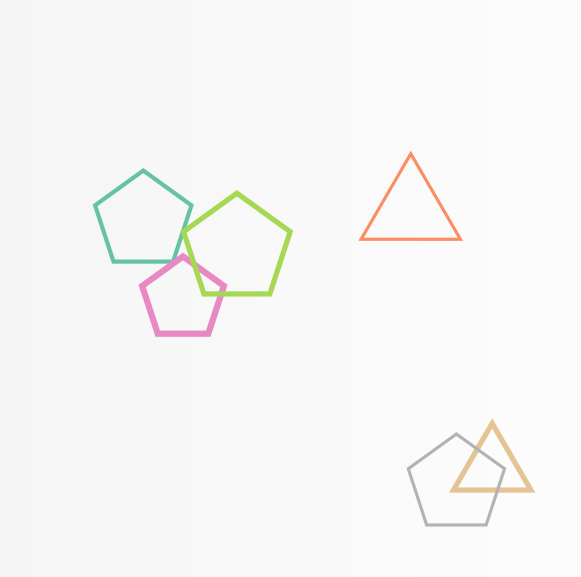[{"shape": "pentagon", "thickness": 2, "radius": 0.44, "center": [0.247, 0.617]}, {"shape": "triangle", "thickness": 1.5, "radius": 0.49, "center": [0.707, 0.634]}, {"shape": "pentagon", "thickness": 3, "radius": 0.37, "center": [0.315, 0.481]}, {"shape": "pentagon", "thickness": 2.5, "radius": 0.48, "center": [0.408, 0.568]}, {"shape": "triangle", "thickness": 2.5, "radius": 0.38, "center": [0.847, 0.189]}, {"shape": "pentagon", "thickness": 1.5, "radius": 0.44, "center": [0.785, 0.161]}]